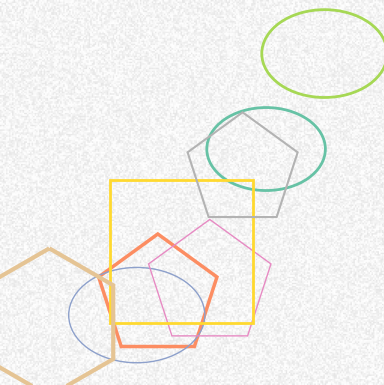[{"shape": "oval", "thickness": 2, "radius": 0.77, "center": [0.691, 0.613]}, {"shape": "pentagon", "thickness": 2.5, "radius": 0.81, "center": [0.41, 0.231]}, {"shape": "oval", "thickness": 1, "radius": 0.88, "center": [0.355, 0.182]}, {"shape": "pentagon", "thickness": 1, "radius": 0.84, "center": [0.545, 0.263]}, {"shape": "oval", "thickness": 2, "radius": 0.81, "center": [0.843, 0.861]}, {"shape": "square", "thickness": 2, "radius": 0.93, "center": [0.471, 0.347]}, {"shape": "hexagon", "thickness": 3, "radius": 0.96, "center": [0.128, 0.163]}, {"shape": "pentagon", "thickness": 1.5, "radius": 0.75, "center": [0.63, 0.558]}]